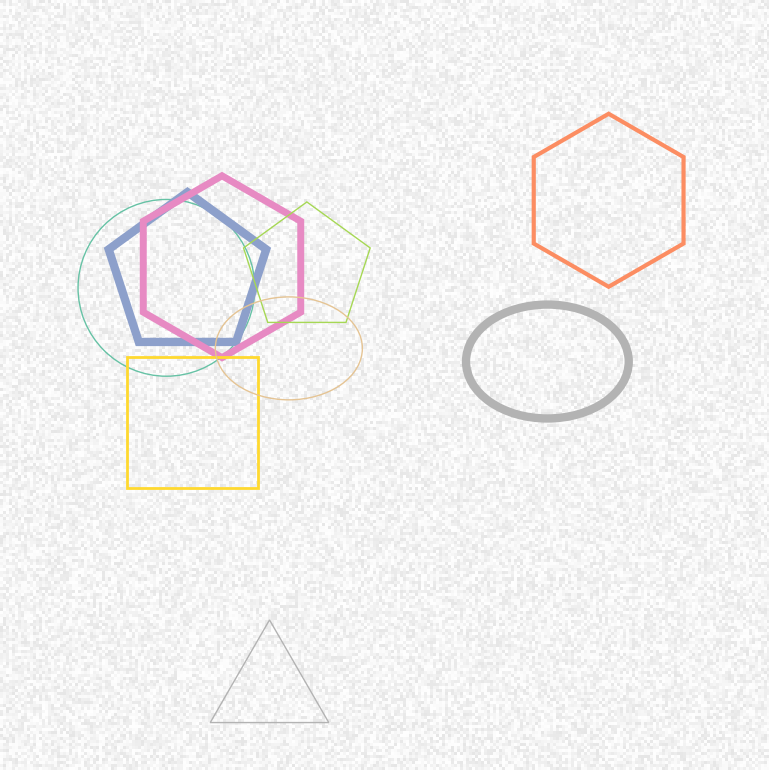[{"shape": "circle", "thickness": 0.5, "radius": 0.57, "center": [0.216, 0.626]}, {"shape": "hexagon", "thickness": 1.5, "radius": 0.56, "center": [0.79, 0.74]}, {"shape": "pentagon", "thickness": 3, "radius": 0.54, "center": [0.243, 0.643]}, {"shape": "hexagon", "thickness": 2.5, "radius": 0.59, "center": [0.288, 0.654]}, {"shape": "pentagon", "thickness": 0.5, "radius": 0.43, "center": [0.399, 0.651]}, {"shape": "square", "thickness": 1, "radius": 0.43, "center": [0.25, 0.451]}, {"shape": "oval", "thickness": 0.5, "radius": 0.48, "center": [0.375, 0.548]}, {"shape": "oval", "thickness": 3, "radius": 0.53, "center": [0.711, 0.53]}, {"shape": "triangle", "thickness": 0.5, "radius": 0.44, "center": [0.35, 0.106]}]